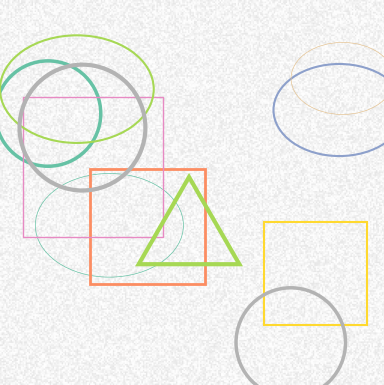[{"shape": "circle", "thickness": 2.5, "radius": 0.68, "center": [0.125, 0.705]}, {"shape": "oval", "thickness": 0.5, "radius": 0.96, "center": [0.284, 0.415]}, {"shape": "square", "thickness": 2, "radius": 0.74, "center": [0.383, 0.411]}, {"shape": "oval", "thickness": 1.5, "radius": 0.85, "center": [0.881, 0.714]}, {"shape": "square", "thickness": 1, "radius": 0.91, "center": [0.241, 0.566]}, {"shape": "triangle", "thickness": 3, "radius": 0.75, "center": [0.491, 0.389]}, {"shape": "oval", "thickness": 1.5, "radius": 1.0, "center": [0.2, 0.768]}, {"shape": "square", "thickness": 1.5, "radius": 0.67, "center": [0.82, 0.289]}, {"shape": "oval", "thickness": 0.5, "radius": 0.67, "center": [0.89, 0.796]}, {"shape": "circle", "thickness": 3, "radius": 0.82, "center": [0.214, 0.669]}, {"shape": "circle", "thickness": 2.5, "radius": 0.71, "center": [0.755, 0.11]}]